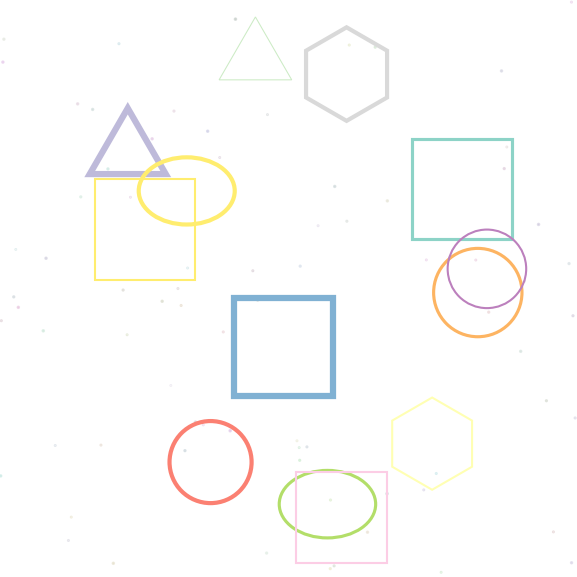[{"shape": "square", "thickness": 1.5, "radius": 0.43, "center": [0.801, 0.673]}, {"shape": "hexagon", "thickness": 1, "radius": 0.4, "center": [0.748, 0.231]}, {"shape": "triangle", "thickness": 3, "radius": 0.38, "center": [0.221, 0.736]}, {"shape": "circle", "thickness": 2, "radius": 0.36, "center": [0.365, 0.199]}, {"shape": "square", "thickness": 3, "radius": 0.43, "center": [0.491, 0.398]}, {"shape": "circle", "thickness": 1.5, "radius": 0.38, "center": [0.827, 0.493]}, {"shape": "oval", "thickness": 1.5, "radius": 0.42, "center": [0.567, 0.126]}, {"shape": "square", "thickness": 1, "radius": 0.39, "center": [0.591, 0.103]}, {"shape": "hexagon", "thickness": 2, "radius": 0.4, "center": [0.6, 0.871]}, {"shape": "circle", "thickness": 1, "radius": 0.34, "center": [0.843, 0.534]}, {"shape": "triangle", "thickness": 0.5, "radius": 0.36, "center": [0.442, 0.897]}, {"shape": "oval", "thickness": 2, "radius": 0.42, "center": [0.323, 0.669]}, {"shape": "square", "thickness": 1, "radius": 0.43, "center": [0.252, 0.601]}]